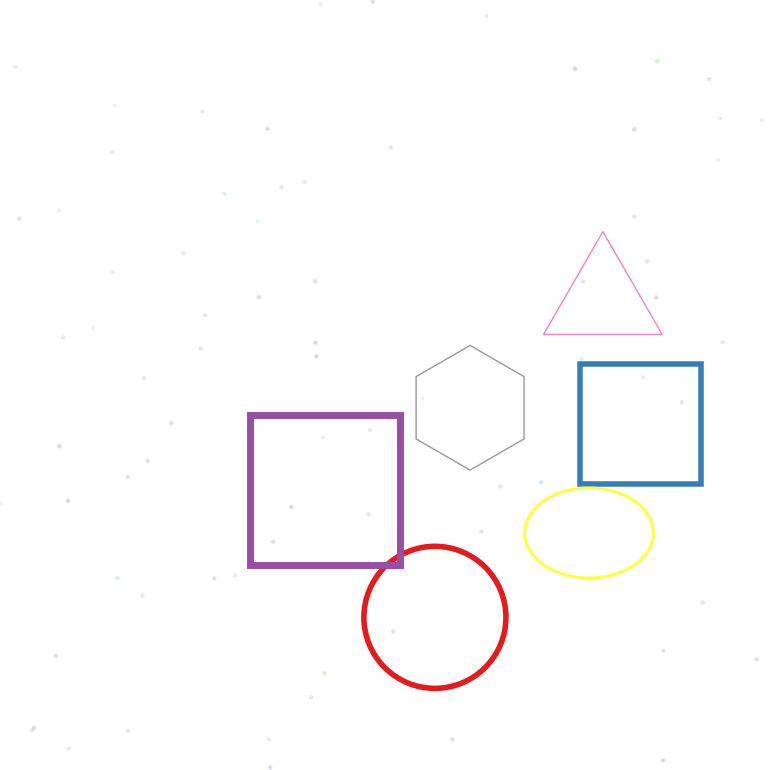[{"shape": "circle", "thickness": 2, "radius": 0.46, "center": [0.565, 0.198]}, {"shape": "square", "thickness": 2, "radius": 0.39, "center": [0.831, 0.45]}, {"shape": "square", "thickness": 2.5, "radius": 0.49, "center": [0.422, 0.363]}, {"shape": "oval", "thickness": 1, "radius": 0.42, "center": [0.765, 0.308]}, {"shape": "triangle", "thickness": 0.5, "radius": 0.44, "center": [0.783, 0.61]}, {"shape": "hexagon", "thickness": 0.5, "radius": 0.4, "center": [0.61, 0.47]}]